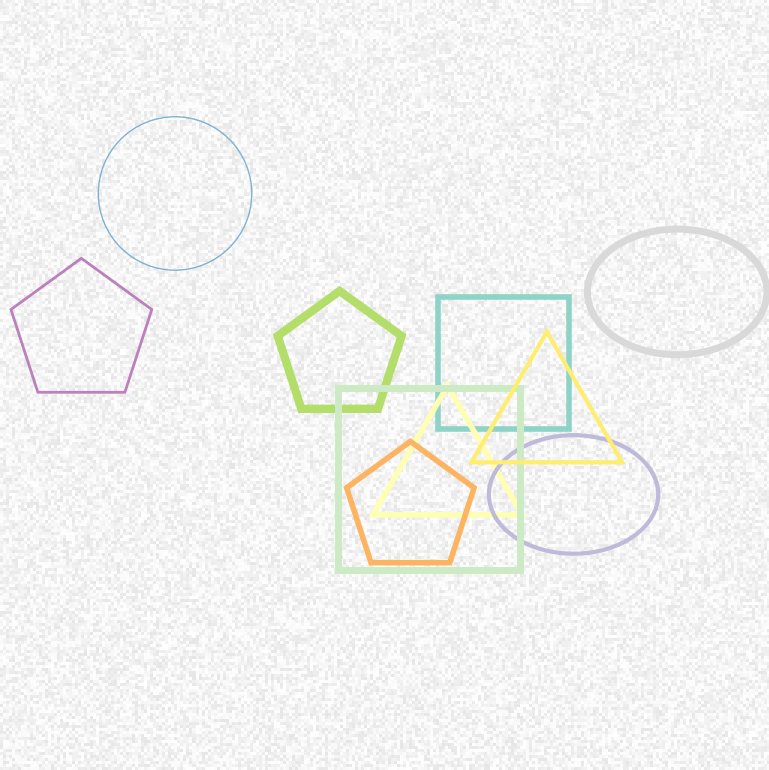[{"shape": "square", "thickness": 2, "radius": 0.43, "center": [0.654, 0.528]}, {"shape": "triangle", "thickness": 2, "radius": 0.56, "center": [0.581, 0.387]}, {"shape": "oval", "thickness": 1.5, "radius": 0.55, "center": [0.745, 0.358]}, {"shape": "circle", "thickness": 0.5, "radius": 0.5, "center": [0.227, 0.749]}, {"shape": "pentagon", "thickness": 2, "radius": 0.44, "center": [0.533, 0.34]}, {"shape": "pentagon", "thickness": 3, "radius": 0.42, "center": [0.441, 0.538]}, {"shape": "oval", "thickness": 2.5, "radius": 0.58, "center": [0.879, 0.621]}, {"shape": "pentagon", "thickness": 1, "radius": 0.48, "center": [0.106, 0.568]}, {"shape": "square", "thickness": 2.5, "radius": 0.59, "center": [0.557, 0.378]}, {"shape": "triangle", "thickness": 1.5, "radius": 0.57, "center": [0.71, 0.456]}]